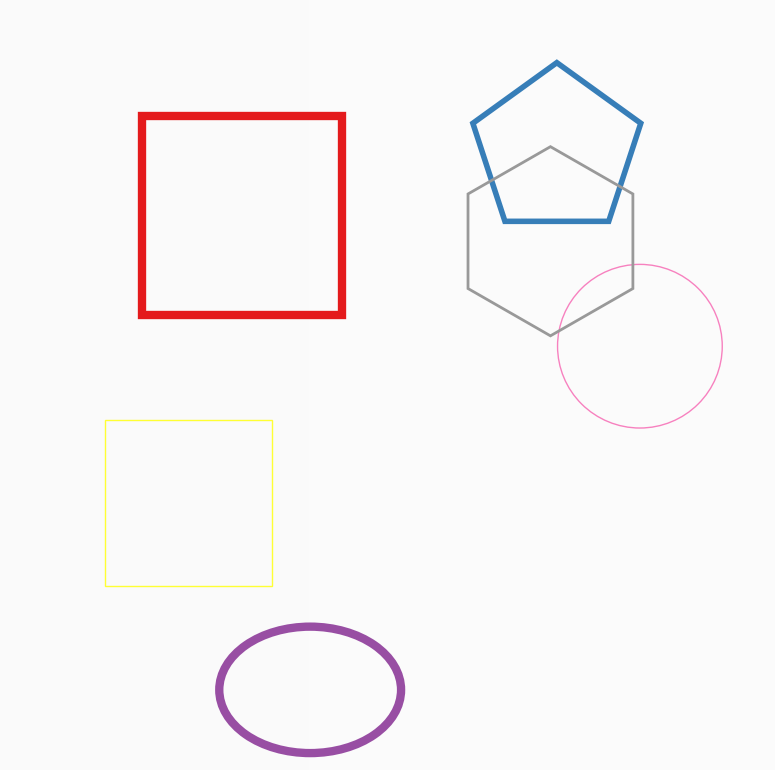[{"shape": "square", "thickness": 3, "radius": 0.65, "center": [0.313, 0.72]}, {"shape": "pentagon", "thickness": 2, "radius": 0.57, "center": [0.718, 0.805]}, {"shape": "oval", "thickness": 3, "radius": 0.59, "center": [0.4, 0.104]}, {"shape": "square", "thickness": 0.5, "radius": 0.54, "center": [0.243, 0.347]}, {"shape": "circle", "thickness": 0.5, "radius": 0.53, "center": [0.826, 0.55]}, {"shape": "hexagon", "thickness": 1, "radius": 0.61, "center": [0.71, 0.687]}]